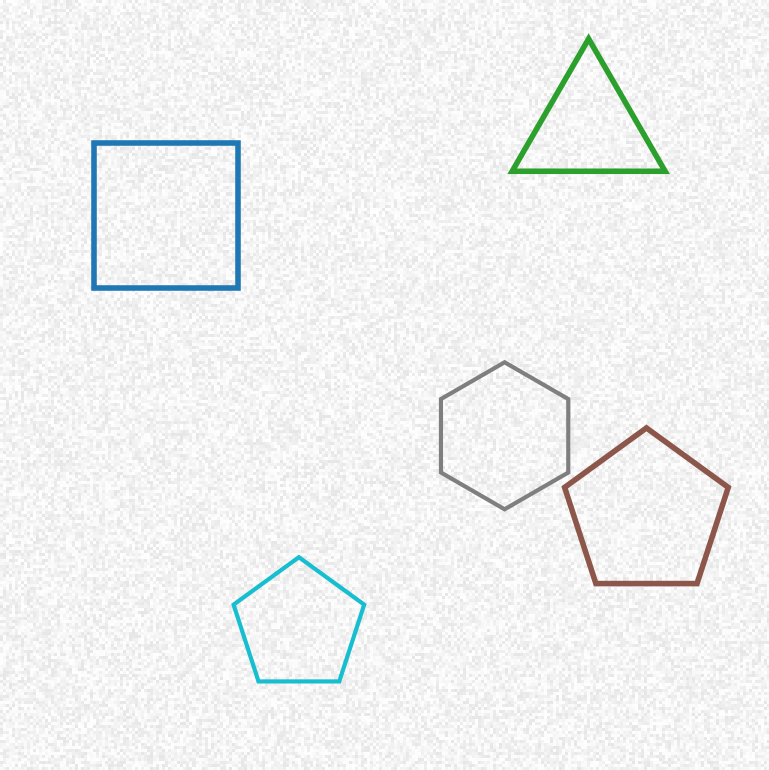[{"shape": "square", "thickness": 2, "radius": 0.47, "center": [0.216, 0.72]}, {"shape": "triangle", "thickness": 2, "radius": 0.57, "center": [0.764, 0.835]}, {"shape": "pentagon", "thickness": 2, "radius": 0.56, "center": [0.84, 0.332]}, {"shape": "hexagon", "thickness": 1.5, "radius": 0.48, "center": [0.655, 0.434]}, {"shape": "pentagon", "thickness": 1.5, "radius": 0.45, "center": [0.388, 0.187]}]